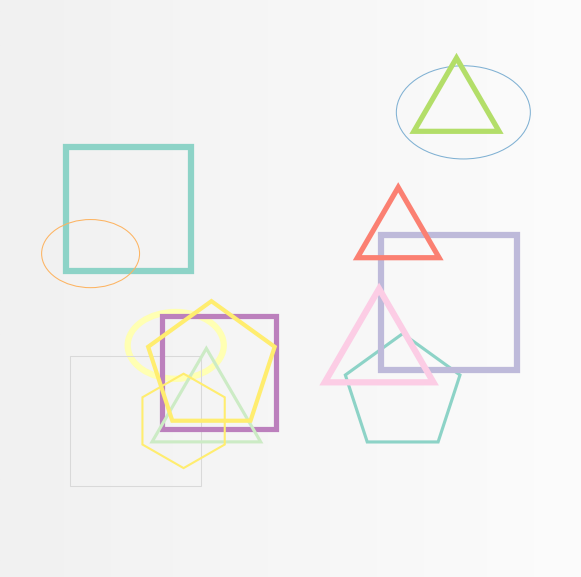[{"shape": "square", "thickness": 3, "radius": 0.54, "center": [0.221, 0.638]}, {"shape": "pentagon", "thickness": 1.5, "radius": 0.52, "center": [0.693, 0.318]}, {"shape": "oval", "thickness": 3, "radius": 0.41, "center": [0.302, 0.401]}, {"shape": "square", "thickness": 3, "radius": 0.58, "center": [0.773, 0.475]}, {"shape": "triangle", "thickness": 2.5, "radius": 0.41, "center": [0.685, 0.593]}, {"shape": "oval", "thickness": 0.5, "radius": 0.58, "center": [0.797, 0.805]}, {"shape": "oval", "thickness": 0.5, "radius": 0.42, "center": [0.156, 0.56]}, {"shape": "triangle", "thickness": 2.5, "radius": 0.42, "center": [0.785, 0.814]}, {"shape": "triangle", "thickness": 3, "radius": 0.54, "center": [0.652, 0.391]}, {"shape": "square", "thickness": 0.5, "radius": 0.56, "center": [0.234, 0.271]}, {"shape": "square", "thickness": 2.5, "radius": 0.49, "center": [0.377, 0.355]}, {"shape": "triangle", "thickness": 1.5, "radius": 0.54, "center": [0.355, 0.288]}, {"shape": "pentagon", "thickness": 2, "radius": 0.57, "center": [0.364, 0.363]}, {"shape": "hexagon", "thickness": 1, "radius": 0.41, "center": [0.316, 0.27]}]